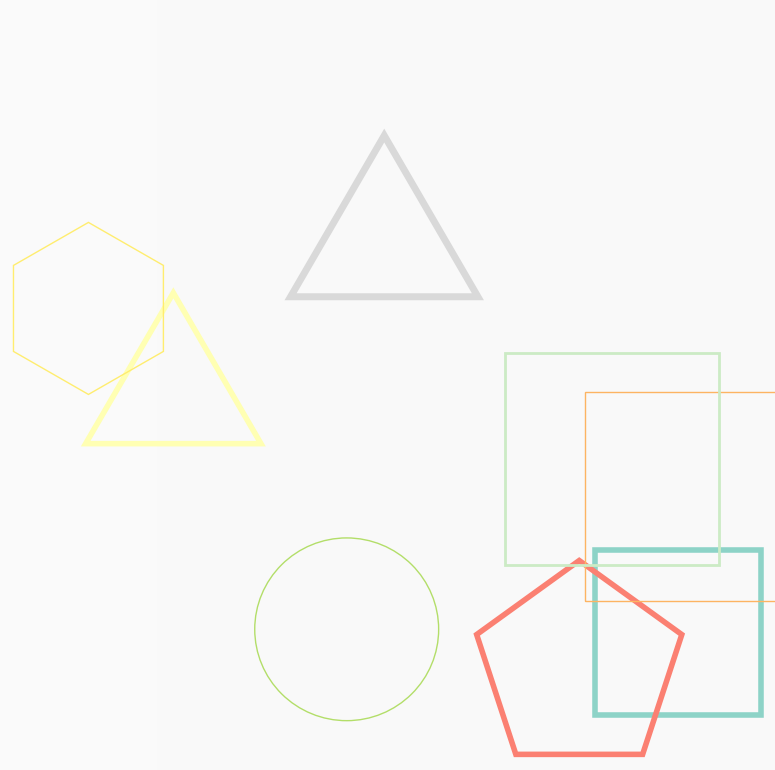[{"shape": "square", "thickness": 2, "radius": 0.53, "center": [0.874, 0.179]}, {"shape": "triangle", "thickness": 2, "radius": 0.65, "center": [0.224, 0.489]}, {"shape": "pentagon", "thickness": 2, "radius": 0.7, "center": [0.747, 0.133]}, {"shape": "square", "thickness": 0.5, "radius": 0.68, "center": [0.89, 0.355]}, {"shape": "circle", "thickness": 0.5, "radius": 0.59, "center": [0.447, 0.183]}, {"shape": "triangle", "thickness": 2.5, "radius": 0.7, "center": [0.496, 0.684]}, {"shape": "square", "thickness": 1, "radius": 0.69, "center": [0.789, 0.404]}, {"shape": "hexagon", "thickness": 0.5, "radius": 0.56, "center": [0.114, 0.599]}]